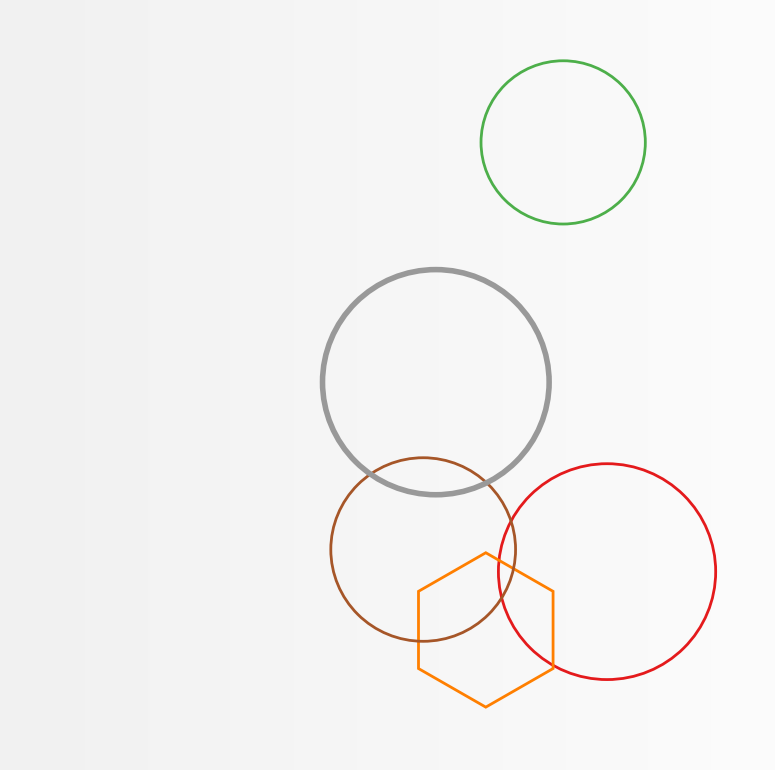[{"shape": "circle", "thickness": 1, "radius": 0.7, "center": [0.783, 0.258]}, {"shape": "circle", "thickness": 1, "radius": 0.53, "center": [0.727, 0.815]}, {"shape": "hexagon", "thickness": 1, "radius": 0.5, "center": [0.627, 0.182]}, {"shape": "circle", "thickness": 1, "radius": 0.6, "center": [0.546, 0.286]}, {"shape": "circle", "thickness": 2, "radius": 0.73, "center": [0.562, 0.504]}]